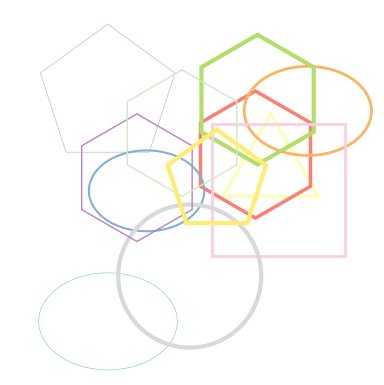[{"shape": "oval", "thickness": 0.5, "radius": 0.9, "center": [0.28, 0.165]}, {"shape": "triangle", "thickness": 2, "radius": 0.71, "center": [0.704, 0.562]}, {"shape": "pentagon", "thickness": 0.5, "radius": 0.92, "center": [0.28, 0.753]}, {"shape": "hexagon", "thickness": 2.5, "radius": 0.83, "center": [0.664, 0.599]}, {"shape": "oval", "thickness": 1.5, "radius": 0.75, "center": [0.381, 0.504]}, {"shape": "oval", "thickness": 2, "radius": 0.83, "center": [0.8, 0.712]}, {"shape": "hexagon", "thickness": 3, "radius": 0.84, "center": [0.669, 0.741]}, {"shape": "square", "thickness": 2, "radius": 0.86, "center": [0.723, 0.506]}, {"shape": "circle", "thickness": 3, "radius": 0.93, "center": [0.493, 0.283]}, {"shape": "hexagon", "thickness": 1, "radius": 0.83, "center": [0.356, 0.538]}, {"shape": "hexagon", "thickness": 1, "radius": 0.82, "center": [0.473, 0.654]}, {"shape": "pentagon", "thickness": 3, "radius": 0.67, "center": [0.563, 0.529]}]